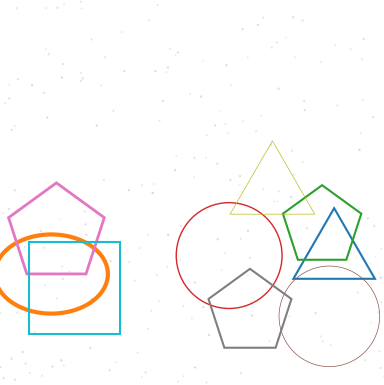[{"shape": "triangle", "thickness": 1.5, "radius": 0.61, "center": [0.868, 0.337]}, {"shape": "oval", "thickness": 3, "radius": 0.73, "center": [0.133, 0.288]}, {"shape": "pentagon", "thickness": 1.5, "radius": 0.54, "center": [0.837, 0.412]}, {"shape": "circle", "thickness": 1, "radius": 0.69, "center": [0.595, 0.336]}, {"shape": "circle", "thickness": 0.5, "radius": 0.65, "center": [0.855, 0.178]}, {"shape": "pentagon", "thickness": 2, "radius": 0.65, "center": [0.147, 0.394]}, {"shape": "pentagon", "thickness": 1.5, "radius": 0.57, "center": [0.649, 0.188]}, {"shape": "triangle", "thickness": 0.5, "radius": 0.64, "center": [0.708, 0.507]}, {"shape": "square", "thickness": 1.5, "radius": 0.6, "center": [0.194, 0.251]}]